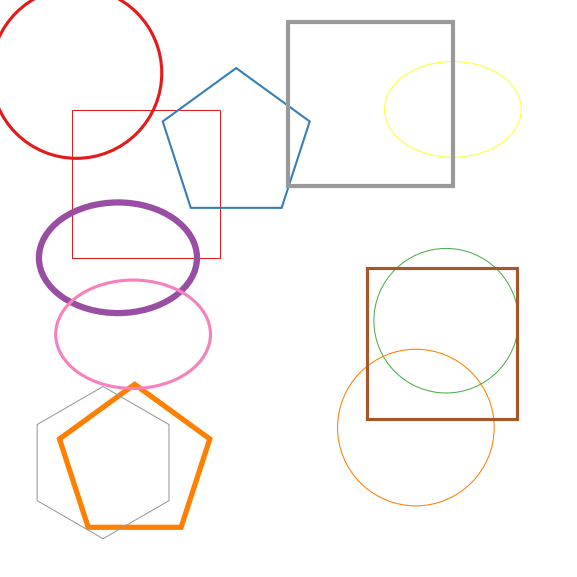[{"shape": "circle", "thickness": 1.5, "radius": 0.74, "center": [0.132, 0.873]}, {"shape": "square", "thickness": 0.5, "radius": 0.64, "center": [0.253, 0.68]}, {"shape": "pentagon", "thickness": 1, "radius": 0.67, "center": [0.409, 0.747]}, {"shape": "circle", "thickness": 0.5, "radius": 0.63, "center": [0.773, 0.444]}, {"shape": "oval", "thickness": 3, "radius": 0.68, "center": [0.204, 0.553]}, {"shape": "pentagon", "thickness": 2.5, "radius": 0.68, "center": [0.233, 0.197]}, {"shape": "circle", "thickness": 0.5, "radius": 0.68, "center": [0.72, 0.259]}, {"shape": "oval", "thickness": 0.5, "radius": 0.59, "center": [0.784, 0.81]}, {"shape": "square", "thickness": 1.5, "radius": 0.65, "center": [0.766, 0.405]}, {"shape": "oval", "thickness": 1.5, "radius": 0.67, "center": [0.23, 0.42]}, {"shape": "hexagon", "thickness": 0.5, "radius": 0.66, "center": [0.178, 0.198]}, {"shape": "square", "thickness": 2, "radius": 0.71, "center": [0.641, 0.819]}]